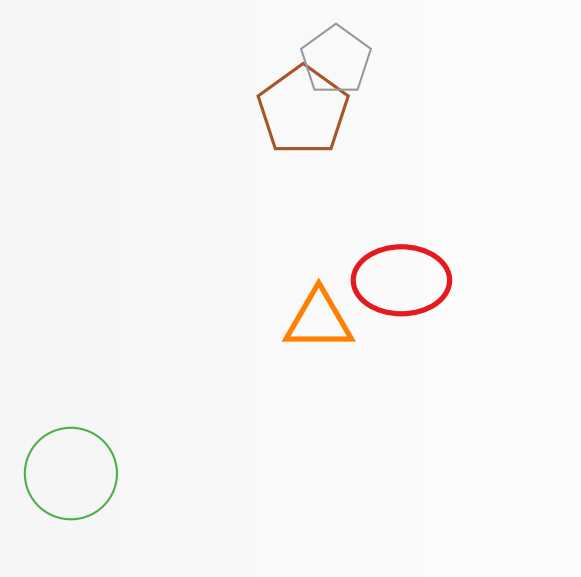[{"shape": "oval", "thickness": 2.5, "radius": 0.41, "center": [0.691, 0.514]}, {"shape": "circle", "thickness": 1, "radius": 0.4, "center": [0.122, 0.179]}, {"shape": "triangle", "thickness": 2.5, "radius": 0.33, "center": [0.548, 0.445]}, {"shape": "pentagon", "thickness": 1.5, "radius": 0.41, "center": [0.522, 0.808]}, {"shape": "pentagon", "thickness": 1, "radius": 0.32, "center": [0.578, 0.895]}]